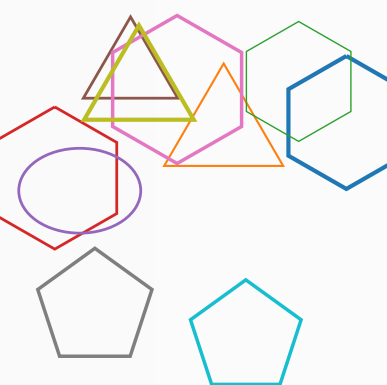[{"shape": "hexagon", "thickness": 3, "radius": 0.86, "center": [0.894, 0.682]}, {"shape": "triangle", "thickness": 1.5, "radius": 0.89, "center": [0.577, 0.658]}, {"shape": "hexagon", "thickness": 1, "radius": 0.78, "center": [0.771, 0.788]}, {"shape": "hexagon", "thickness": 2, "radius": 0.92, "center": [0.141, 0.538]}, {"shape": "oval", "thickness": 2, "radius": 0.79, "center": [0.206, 0.505]}, {"shape": "triangle", "thickness": 2, "radius": 0.7, "center": [0.337, 0.815]}, {"shape": "hexagon", "thickness": 2.5, "radius": 0.96, "center": [0.457, 0.768]}, {"shape": "pentagon", "thickness": 2.5, "radius": 0.77, "center": [0.245, 0.2]}, {"shape": "triangle", "thickness": 3, "radius": 0.82, "center": [0.359, 0.771]}, {"shape": "pentagon", "thickness": 2.5, "radius": 0.75, "center": [0.634, 0.123]}]